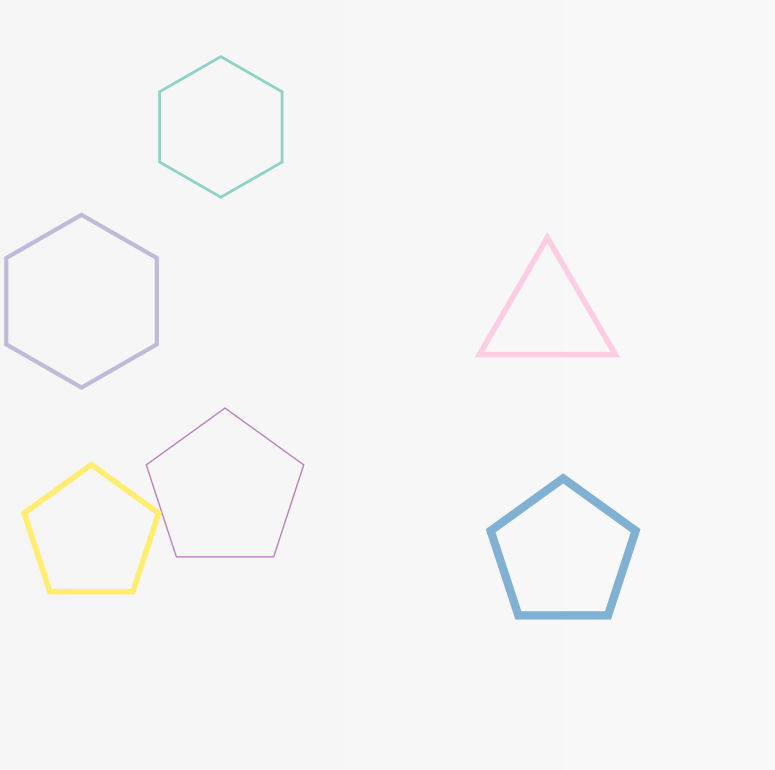[{"shape": "hexagon", "thickness": 1, "radius": 0.46, "center": [0.285, 0.835]}, {"shape": "hexagon", "thickness": 1.5, "radius": 0.56, "center": [0.105, 0.609]}, {"shape": "pentagon", "thickness": 3, "radius": 0.49, "center": [0.727, 0.28]}, {"shape": "triangle", "thickness": 2, "radius": 0.51, "center": [0.706, 0.59]}, {"shape": "pentagon", "thickness": 0.5, "radius": 0.53, "center": [0.29, 0.363]}, {"shape": "pentagon", "thickness": 2, "radius": 0.46, "center": [0.118, 0.305]}]